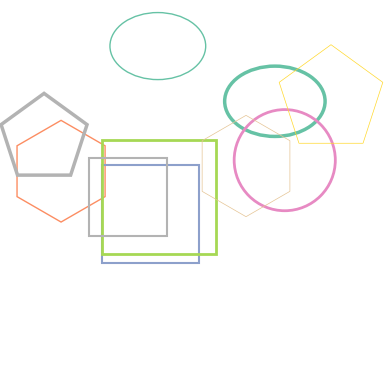[{"shape": "oval", "thickness": 1, "radius": 0.62, "center": [0.41, 0.88]}, {"shape": "oval", "thickness": 2.5, "radius": 0.65, "center": [0.714, 0.737]}, {"shape": "hexagon", "thickness": 1, "radius": 0.66, "center": [0.159, 0.555]}, {"shape": "square", "thickness": 1.5, "radius": 0.63, "center": [0.391, 0.444]}, {"shape": "circle", "thickness": 2, "radius": 0.66, "center": [0.74, 0.584]}, {"shape": "square", "thickness": 2, "radius": 0.74, "center": [0.413, 0.489]}, {"shape": "pentagon", "thickness": 0.5, "radius": 0.71, "center": [0.86, 0.742]}, {"shape": "hexagon", "thickness": 0.5, "radius": 0.66, "center": [0.639, 0.569]}, {"shape": "pentagon", "thickness": 2.5, "radius": 0.59, "center": [0.114, 0.64]}, {"shape": "square", "thickness": 1.5, "radius": 0.51, "center": [0.333, 0.488]}]